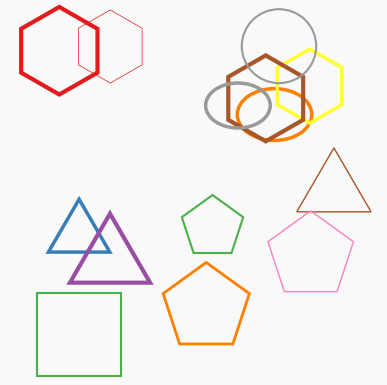[{"shape": "hexagon", "thickness": 0.5, "radius": 0.47, "center": [0.285, 0.879]}, {"shape": "hexagon", "thickness": 3, "radius": 0.57, "center": [0.153, 0.868]}, {"shape": "triangle", "thickness": 2.5, "radius": 0.46, "center": [0.204, 0.391]}, {"shape": "pentagon", "thickness": 1.5, "radius": 0.42, "center": [0.549, 0.41]}, {"shape": "square", "thickness": 1.5, "radius": 0.54, "center": [0.205, 0.13]}, {"shape": "triangle", "thickness": 3, "radius": 0.6, "center": [0.284, 0.326]}, {"shape": "oval", "thickness": 2.5, "radius": 0.48, "center": [0.708, 0.702]}, {"shape": "pentagon", "thickness": 2, "radius": 0.58, "center": [0.532, 0.201]}, {"shape": "hexagon", "thickness": 2.5, "radius": 0.48, "center": [0.799, 0.776]}, {"shape": "hexagon", "thickness": 3, "radius": 0.56, "center": [0.686, 0.745]}, {"shape": "triangle", "thickness": 1, "radius": 0.55, "center": [0.862, 0.505]}, {"shape": "pentagon", "thickness": 1, "radius": 0.58, "center": [0.802, 0.336]}, {"shape": "oval", "thickness": 2.5, "radius": 0.42, "center": [0.614, 0.726]}, {"shape": "circle", "thickness": 1.5, "radius": 0.48, "center": [0.72, 0.88]}]